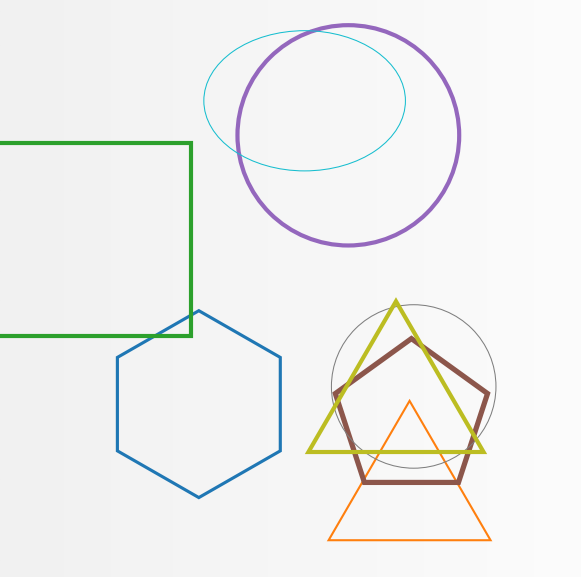[{"shape": "hexagon", "thickness": 1.5, "radius": 0.81, "center": [0.342, 0.299]}, {"shape": "triangle", "thickness": 1, "radius": 0.8, "center": [0.705, 0.144]}, {"shape": "square", "thickness": 2, "radius": 0.83, "center": [0.162, 0.584]}, {"shape": "circle", "thickness": 2, "radius": 0.95, "center": [0.599, 0.765]}, {"shape": "pentagon", "thickness": 2.5, "radius": 0.69, "center": [0.708, 0.275]}, {"shape": "circle", "thickness": 0.5, "radius": 0.71, "center": [0.712, 0.33]}, {"shape": "triangle", "thickness": 2, "radius": 0.87, "center": [0.681, 0.303]}, {"shape": "oval", "thickness": 0.5, "radius": 0.87, "center": [0.524, 0.825]}]